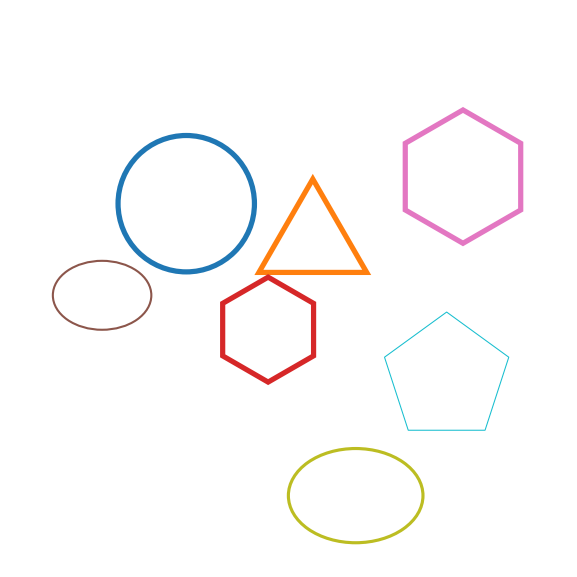[{"shape": "circle", "thickness": 2.5, "radius": 0.59, "center": [0.323, 0.646]}, {"shape": "triangle", "thickness": 2.5, "radius": 0.54, "center": [0.542, 0.581]}, {"shape": "hexagon", "thickness": 2.5, "radius": 0.45, "center": [0.464, 0.428]}, {"shape": "oval", "thickness": 1, "radius": 0.43, "center": [0.177, 0.488]}, {"shape": "hexagon", "thickness": 2.5, "radius": 0.58, "center": [0.802, 0.693]}, {"shape": "oval", "thickness": 1.5, "radius": 0.58, "center": [0.616, 0.141]}, {"shape": "pentagon", "thickness": 0.5, "radius": 0.57, "center": [0.773, 0.346]}]